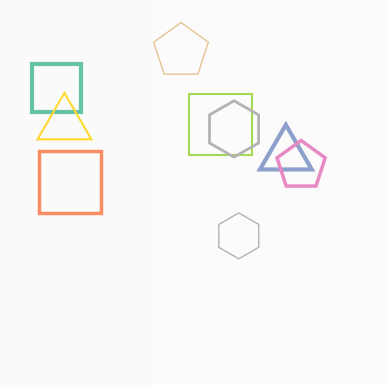[{"shape": "square", "thickness": 3, "radius": 0.31, "center": [0.146, 0.773]}, {"shape": "square", "thickness": 2.5, "radius": 0.4, "center": [0.18, 0.527]}, {"shape": "triangle", "thickness": 3, "radius": 0.39, "center": [0.738, 0.598]}, {"shape": "pentagon", "thickness": 2.5, "radius": 0.33, "center": [0.777, 0.57]}, {"shape": "square", "thickness": 1.5, "radius": 0.4, "center": [0.569, 0.676]}, {"shape": "triangle", "thickness": 1.5, "radius": 0.4, "center": [0.166, 0.678]}, {"shape": "pentagon", "thickness": 1, "radius": 0.37, "center": [0.467, 0.867]}, {"shape": "hexagon", "thickness": 2, "radius": 0.37, "center": [0.604, 0.665]}, {"shape": "hexagon", "thickness": 1, "radius": 0.3, "center": [0.616, 0.387]}]